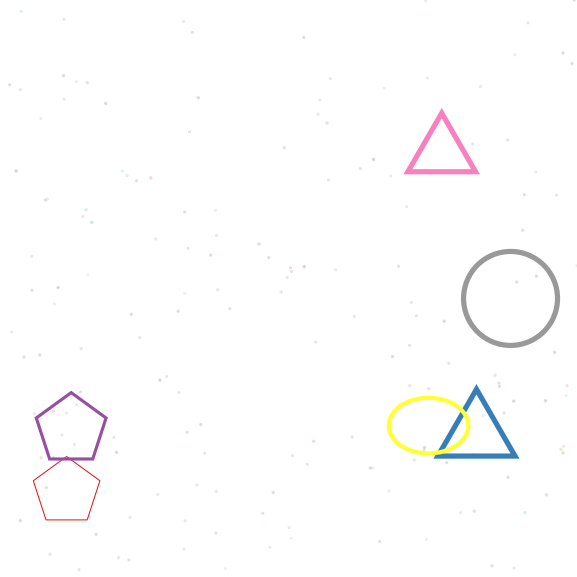[{"shape": "pentagon", "thickness": 0.5, "radius": 0.3, "center": [0.115, 0.148]}, {"shape": "triangle", "thickness": 2.5, "radius": 0.39, "center": [0.825, 0.248]}, {"shape": "pentagon", "thickness": 1.5, "radius": 0.32, "center": [0.123, 0.256]}, {"shape": "oval", "thickness": 2, "radius": 0.34, "center": [0.742, 0.262]}, {"shape": "triangle", "thickness": 2.5, "radius": 0.34, "center": [0.765, 0.736]}, {"shape": "circle", "thickness": 2.5, "radius": 0.41, "center": [0.884, 0.482]}]